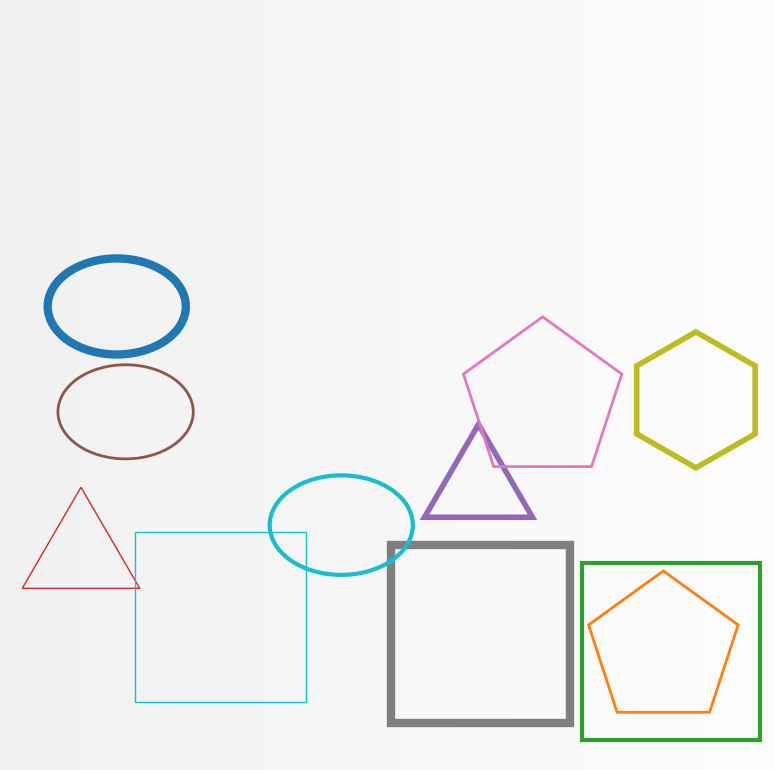[{"shape": "oval", "thickness": 3, "radius": 0.45, "center": [0.151, 0.602]}, {"shape": "pentagon", "thickness": 1, "radius": 0.51, "center": [0.856, 0.157]}, {"shape": "square", "thickness": 1.5, "radius": 0.57, "center": [0.865, 0.154]}, {"shape": "triangle", "thickness": 0.5, "radius": 0.44, "center": [0.104, 0.28]}, {"shape": "triangle", "thickness": 2, "radius": 0.4, "center": [0.617, 0.368]}, {"shape": "oval", "thickness": 1, "radius": 0.44, "center": [0.162, 0.465]}, {"shape": "pentagon", "thickness": 1, "radius": 0.54, "center": [0.7, 0.481]}, {"shape": "square", "thickness": 3, "radius": 0.58, "center": [0.62, 0.177]}, {"shape": "hexagon", "thickness": 2, "radius": 0.44, "center": [0.898, 0.481]}, {"shape": "square", "thickness": 0.5, "radius": 0.55, "center": [0.284, 0.199]}, {"shape": "oval", "thickness": 1.5, "radius": 0.46, "center": [0.44, 0.318]}]